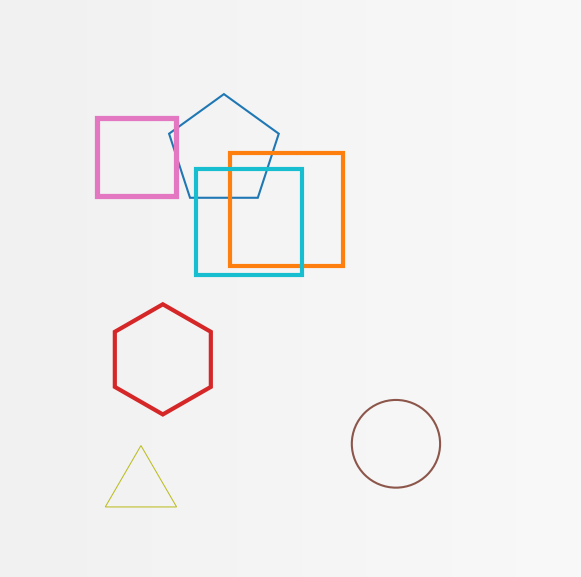[{"shape": "pentagon", "thickness": 1, "radius": 0.5, "center": [0.385, 0.737]}, {"shape": "square", "thickness": 2, "radius": 0.49, "center": [0.493, 0.636]}, {"shape": "hexagon", "thickness": 2, "radius": 0.48, "center": [0.28, 0.377]}, {"shape": "circle", "thickness": 1, "radius": 0.38, "center": [0.681, 0.231]}, {"shape": "square", "thickness": 2.5, "radius": 0.34, "center": [0.235, 0.727]}, {"shape": "triangle", "thickness": 0.5, "radius": 0.35, "center": [0.242, 0.157]}, {"shape": "square", "thickness": 2, "radius": 0.46, "center": [0.428, 0.614]}]